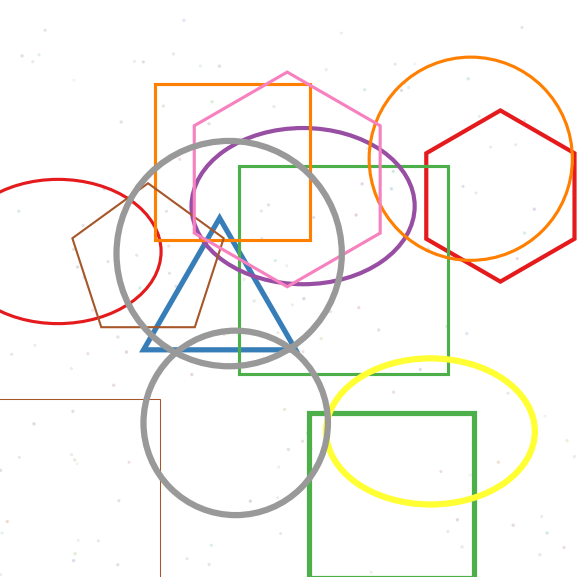[{"shape": "oval", "thickness": 1.5, "radius": 0.89, "center": [0.101, 0.564]}, {"shape": "hexagon", "thickness": 2, "radius": 0.74, "center": [0.866, 0.66]}, {"shape": "triangle", "thickness": 2.5, "radius": 0.76, "center": [0.38, 0.469]}, {"shape": "square", "thickness": 2.5, "radius": 0.71, "center": [0.677, 0.142]}, {"shape": "square", "thickness": 1.5, "radius": 0.9, "center": [0.594, 0.532]}, {"shape": "oval", "thickness": 2, "radius": 0.97, "center": [0.525, 0.642]}, {"shape": "square", "thickness": 1.5, "radius": 0.67, "center": [0.402, 0.718]}, {"shape": "circle", "thickness": 1.5, "radius": 0.88, "center": [0.815, 0.724]}, {"shape": "oval", "thickness": 3, "radius": 0.9, "center": [0.745, 0.252]}, {"shape": "pentagon", "thickness": 1, "radius": 0.69, "center": [0.256, 0.544]}, {"shape": "square", "thickness": 0.5, "radius": 0.83, "center": [0.111, 0.142]}, {"shape": "hexagon", "thickness": 1.5, "radius": 0.93, "center": [0.497, 0.688]}, {"shape": "circle", "thickness": 3, "radius": 0.8, "center": [0.408, 0.267]}, {"shape": "circle", "thickness": 3, "radius": 0.98, "center": [0.397, 0.56]}]